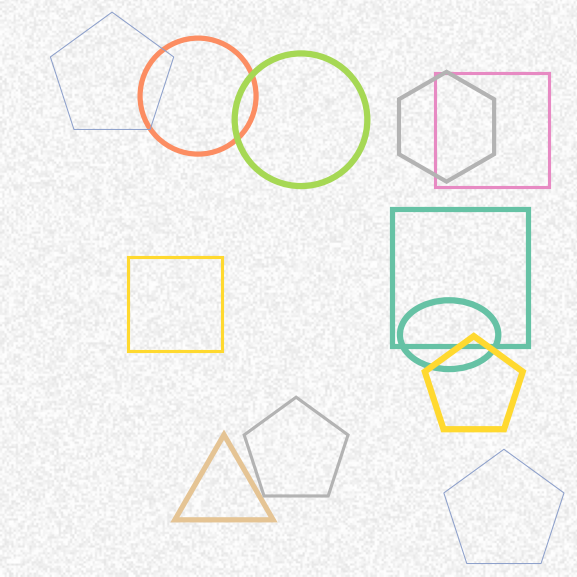[{"shape": "square", "thickness": 2.5, "radius": 0.59, "center": [0.796, 0.518]}, {"shape": "oval", "thickness": 3, "radius": 0.43, "center": [0.778, 0.42]}, {"shape": "circle", "thickness": 2.5, "radius": 0.5, "center": [0.343, 0.833]}, {"shape": "pentagon", "thickness": 0.5, "radius": 0.55, "center": [0.873, 0.112]}, {"shape": "pentagon", "thickness": 0.5, "radius": 0.56, "center": [0.194, 0.866]}, {"shape": "square", "thickness": 1.5, "radius": 0.5, "center": [0.852, 0.774]}, {"shape": "circle", "thickness": 3, "radius": 0.57, "center": [0.521, 0.792]}, {"shape": "square", "thickness": 1.5, "radius": 0.41, "center": [0.304, 0.473]}, {"shape": "pentagon", "thickness": 3, "radius": 0.45, "center": [0.82, 0.328]}, {"shape": "triangle", "thickness": 2.5, "radius": 0.49, "center": [0.388, 0.148]}, {"shape": "hexagon", "thickness": 2, "radius": 0.48, "center": [0.773, 0.78]}, {"shape": "pentagon", "thickness": 1.5, "radius": 0.47, "center": [0.513, 0.217]}]